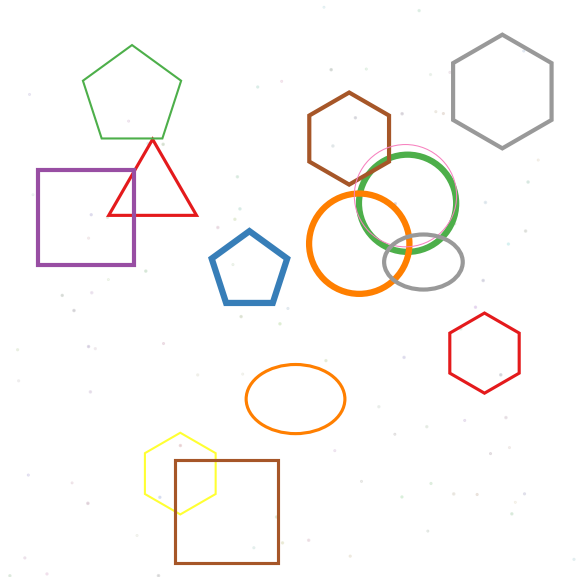[{"shape": "triangle", "thickness": 1.5, "radius": 0.44, "center": [0.264, 0.67]}, {"shape": "hexagon", "thickness": 1.5, "radius": 0.35, "center": [0.839, 0.388]}, {"shape": "pentagon", "thickness": 3, "radius": 0.34, "center": [0.432, 0.53]}, {"shape": "circle", "thickness": 3, "radius": 0.42, "center": [0.706, 0.647]}, {"shape": "pentagon", "thickness": 1, "radius": 0.45, "center": [0.229, 0.832]}, {"shape": "square", "thickness": 2, "radius": 0.41, "center": [0.149, 0.623]}, {"shape": "circle", "thickness": 3, "radius": 0.43, "center": [0.622, 0.577]}, {"shape": "oval", "thickness": 1.5, "radius": 0.43, "center": [0.512, 0.308]}, {"shape": "hexagon", "thickness": 1, "radius": 0.35, "center": [0.312, 0.179]}, {"shape": "square", "thickness": 1.5, "radius": 0.45, "center": [0.393, 0.113]}, {"shape": "hexagon", "thickness": 2, "radius": 0.4, "center": [0.605, 0.759]}, {"shape": "circle", "thickness": 0.5, "radius": 0.44, "center": [0.702, 0.66]}, {"shape": "oval", "thickness": 2, "radius": 0.34, "center": [0.733, 0.545]}, {"shape": "hexagon", "thickness": 2, "radius": 0.49, "center": [0.87, 0.841]}]